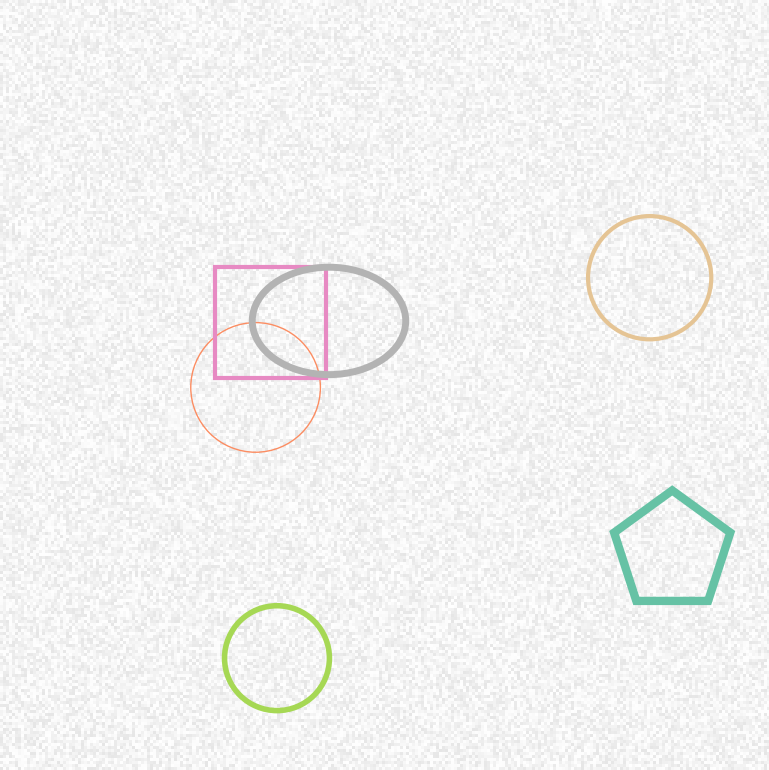[{"shape": "pentagon", "thickness": 3, "radius": 0.4, "center": [0.873, 0.284]}, {"shape": "circle", "thickness": 0.5, "radius": 0.42, "center": [0.332, 0.497]}, {"shape": "square", "thickness": 1.5, "radius": 0.36, "center": [0.351, 0.581]}, {"shape": "circle", "thickness": 2, "radius": 0.34, "center": [0.36, 0.145]}, {"shape": "circle", "thickness": 1.5, "radius": 0.4, "center": [0.844, 0.639]}, {"shape": "oval", "thickness": 2.5, "radius": 0.5, "center": [0.427, 0.583]}]